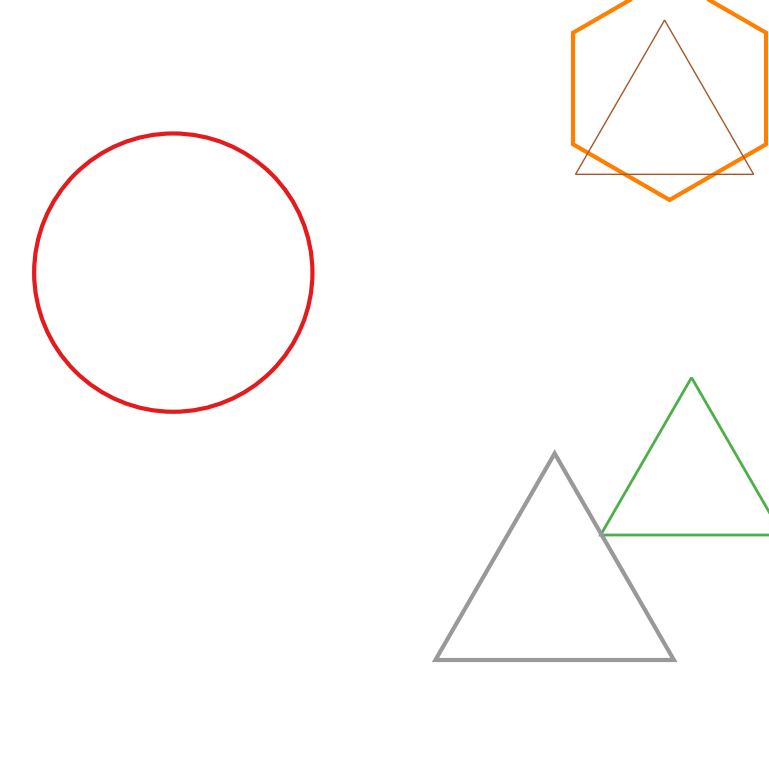[{"shape": "circle", "thickness": 1.5, "radius": 0.9, "center": [0.225, 0.646]}, {"shape": "triangle", "thickness": 1, "radius": 0.68, "center": [0.898, 0.373]}, {"shape": "hexagon", "thickness": 1.5, "radius": 0.72, "center": [0.87, 0.885]}, {"shape": "triangle", "thickness": 0.5, "radius": 0.67, "center": [0.863, 0.84]}, {"shape": "triangle", "thickness": 1.5, "radius": 0.89, "center": [0.72, 0.232]}]